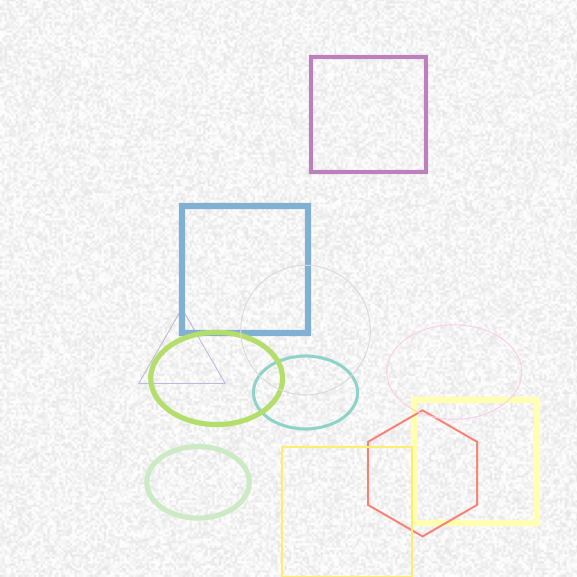[{"shape": "oval", "thickness": 1.5, "radius": 0.45, "center": [0.529, 0.319]}, {"shape": "square", "thickness": 3, "radius": 0.53, "center": [0.823, 0.2]}, {"shape": "triangle", "thickness": 0.5, "radius": 0.43, "center": [0.315, 0.378]}, {"shape": "hexagon", "thickness": 1, "radius": 0.55, "center": [0.732, 0.179]}, {"shape": "square", "thickness": 3, "radius": 0.55, "center": [0.425, 0.532]}, {"shape": "oval", "thickness": 2.5, "radius": 0.57, "center": [0.375, 0.344]}, {"shape": "oval", "thickness": 0.5, "radius": 0.58, "center": [0.787, 0.355]}, {"shape": "circle", "thickness": 0.5, "radius": 0.56, "center": [0.529, 0.427]}, {"shape": "square", "thickness": 2, "radius": 0.5, "center": [0.639, 0.801]}, {"shape": "oval", "thickness": 2.5, "radius": 0.44, "center": [0.343, 0.164]}, {"shape": "square", "thickness": 1, "radius": 0.56, "center": [0.601, 0.113]}]